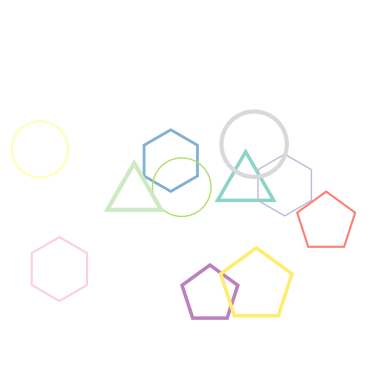[{"shape": "triangle", "thickness": 2.5, "radius": 0.42, "center": [0.638, 0.522]}, {"shape": "circle", "thickness": 1.5, "radius": 0.37, "center": [0.104, 0.612]}, {"shape": "hexagon", "thickness": 1, "radius": 0.4, "center": [0.739, 0.519]}, {"shape": "pentagon", "thickness": 1.5, "radius": 0.4, "center": [0.847, 0.423]}, {"shape": "hexagon", "thickness": 2, "radius": 0.4, "center": [0.444, 0.583]}, {"shape": "circle", "thickness": 1, "radius": 0.38, "center": [0.472, 0.514]}, {"shape": "hexagon", "thickness": 1.5, "radius": 0.41, "center": [0.154, 0.301]}, {"shape": "circle", "thickness": 3, "radius": 0.42, "center": [0.66, 0.625]}, {"shape": "pentagon", "thickness": 2.5, "radius": 0.38, "center": [0.545, 0.235]}, {"shape": "triangle", "thickness": 3, "radius": 0.4, "center": [0.349, 0.496]}, {"shape": "pentagon", "thickness": 2.5, "radius": 0.49, "center": [0.666, 0.259]}]